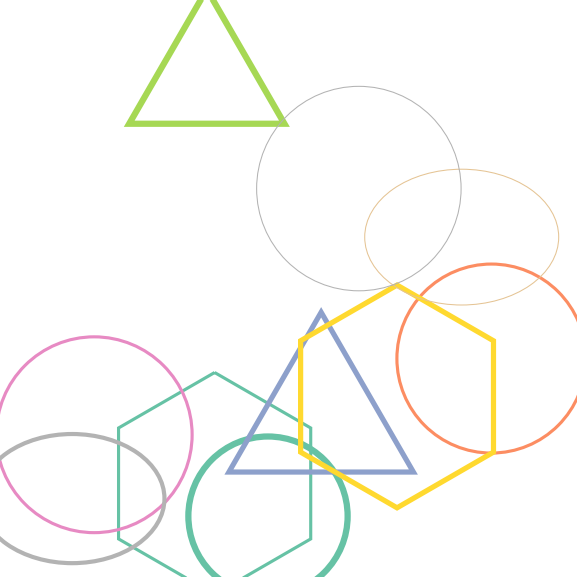[{"shape": "hexagon", "thickness": 1.5, "radius": 0.96, "center": [0.372, 0.162]}, {"shape": "circle", "thickness": 3, "radius": 0.69, "center": [0.464, 0.105]}, {"shape": "circle", "thickness": 1.5, "radius": 0.82, "center": [0.851, 0.378]}, {"shape": "triangle", "thickness": 2.5, "radius": 0.92, "center": [0.556, 0.274]}, {"shape": "circle", "thickness": 1.5, "radius": 0.85, "center": [0.163, 0.246]}, {"shape": "triangle", "thickness": 3, "radius": 0.78, "center": [0.358, 0.862]}, {"shape": "hexagon", "thickness": 2.5, "radius": 0.96, "center": [0.688, 0.313]}, {"shape": "oval", "thickness": 0.5, "radius": 0.84, "center": [0.799, 0.589]}, {"shape": "oval", "thickness": 2, "radius": 0.8, "center": [0.125, 0.136]}, {"shape": "circle", "thickness": 0.5, "radius": 0.89, "center": [0.621, 0.673]}]